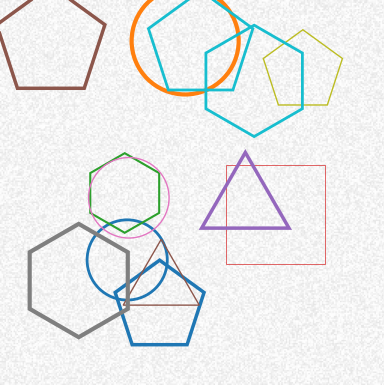[{"shape": "pentagon", "thickness": 2.5, "radius": 0.61, "center": [0.415, 0.203]}, {"shape": "circle", "thickness": 2, "radius": 0.52, "center": [0.33, 0.325]}, {"shape": "circle", "thickness": 3, "radius": 0.7, "center": [0.481, 0.894]}, {"shape": "hexagon", "thickness": 1.5, "radius": 0.52, "center": [0.324, 0.499]}, {"shape": "square", "thickness": 0.5, "radius": 0.64, "center": [0.716, 0.443]}, {"shape": "triangle", "thickness": 2.5, "radius": 0.65, "center": [0.637, 0.473]}, {"shape": "pentagon", "thickness": 2.5, "radius": 0.74, "center": [0.132, 0.89]}, {"shape": "triangle", "thickness": 1, "radius": 0.57, "center": [0.419, 0.264]}, {"shape": "circle", "thickness": 1, "radius": 0.52, "center": [0.335, 0.486]}, {"shape": "hexagon", "thickness": 3, "radius": 0.74, "center": [0.204, 0.271]}, {"shape": "pentagon", "thickness": 1, "radius": 0.54, "center": [0.787, 0.815]}, {"shape": "hexagon", "thickness": 2, "radius": 0.72, "center": [0.66, 0.79]}, {"shape": "pentagon", "thickness": 2, "radius": 0.71, "center": [0.521, 0.882]}]